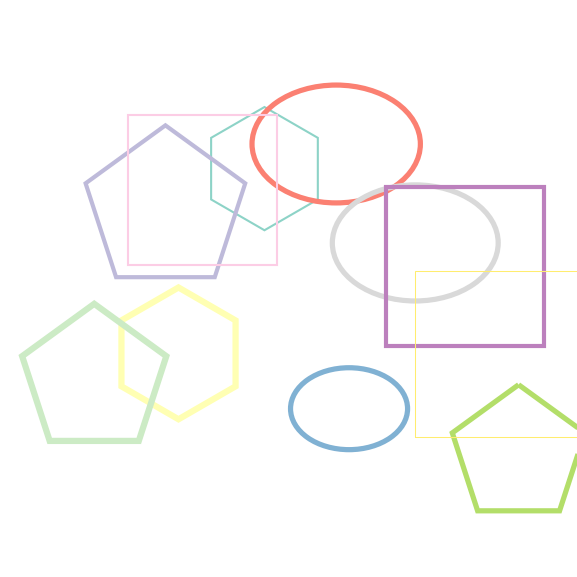[{"shape": "hexagon", "thickness": 1, "radius": 0.53, "center": [0.458, 0.707]}, {"shape": "hexagon", "thickness": 3, "radius": 0.57, "center": [0.309, 0.387]}, {"shape": "pentagon", "thickness": 2, "radius": 0.73, "center": [0.286, 0.637]}, {"shape": "oval", "thickness": 2.5, "radius": 0.73, "center": [0.582, 0.75]}, {"shape": "oval", "thickness": 2.5, "radius": 0.51, "center": [0.604, 0.291]}, {"shape": "pentagon", "thickness": 2.5, "radius": 0.6, "center": [0.898, 0.212]}, {"shape": "square", "thickness": 1, "radius": 0.65, "center": [0.35, 0.67]}, {"shape": "oval", "thickness": 2.5, "radius": 0.72, "center": [0.719, 0.578]}, {"shape": "square", "thickness": 2, "radius": 0.69, "center": [0.805, 0.538]}, {"shape": "pentagon", "thickness": 3, "radius": 0.66, "center": [0.163, 0.342]}, {"shape": "square", "thickness": 0.5, "radius": 0.72, "center": [0.862, 0.387]}]